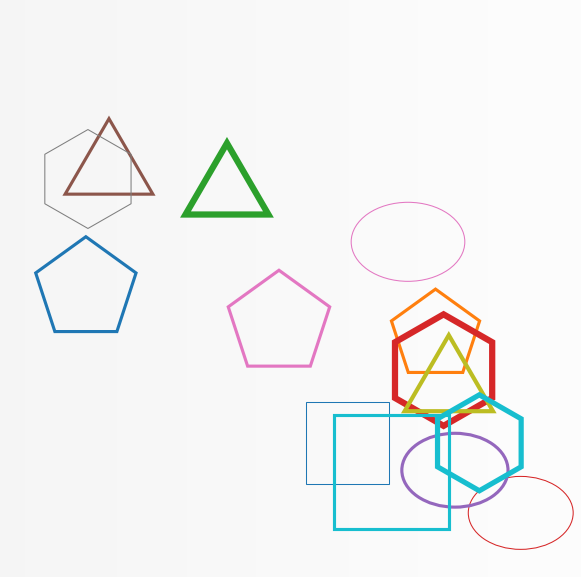[{"shape": "pentagon", "thickness": 1.5, "radius": 0.45, "center": [0.148, 0.498]}, {"shape": "square", "thickness": 0.5, "radius": 0.36, "center": [0.597, 0.232]}, {"shape": "pentagon", "thickness": 1.5, "radius": 0.4, "center": [0.749, 0.419]}, {"shape": "triangle", "thickness": 3, "radius": 0.41, "center": [0.39, 0.669]}, {"shape": "hexagon", "thickness": 3, "radius": 0.48, "center": [0.763, 0.358]}, {"shape": "oval", "thickness": 0.5, "radius": 0.45, "center": [0.896, 0.111]}, {"shape": "oval", "thickness": 1.5, "radius": 0.46, "center": [0.783, 0.185]}, {"shape": "triangle", "thickness": 1.5, "radius": 0.44, "center": [0.187, 0.707]}, {"shape": "oval", "thickness": 0.5, "radius": 0.49, "center": [0.702, 0.58]}, {"shape": "pentagon", "thickness": 1.5, "radius": 0.46, "center": [0.48, 0.439]}, {"shape": "hexagon", "thickness": 0.5, "radius": 0.43, "center": [0.151, 0.689]}, {"shape": "triangle", "thickness": 2, "radius": 0.44, "center": [0.772, 0.331]}, {"shape": "square", "thickness": 1.5, "radius": 0.49, "center": [0.674, 0.181]}, {"shape": "hexagon", "thickness": 2.5, "radius": 0.42, "center": [0.825, 0.232]}]